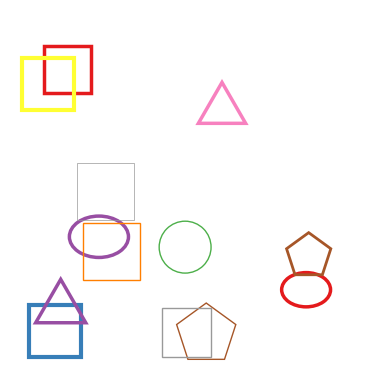[{"shape": "square", "thickness": 2.5, "radius": 0.3, "center": [0.175, 0.82]}, {"shape": "oval", "thickness": 2.5, "radius": 0.32, "center": [0.795, 0.247]}, {"shape": "square", "thickness": 3, "radius": 0.34, "center": [0.143, 0.14]}, {"shape": "circle", "thickness": 1, "radius": 0.34, "center": [0.481, 0.358]}, {"shape": "triangle", "thickness": 2.5, "radius": 0.38, "center": [0.158, 0.199]}, {"shape": "oval", "thickness": 2.5, "radius": 0.38, "center": [0.257, 0.385]}, {"shape": "square", "thickness": 1, "radius": 0.36, "center": [0.29, 0.347]}, {"shape": "square", "thickness": 3, "radius": 0.34, "center": [0.125, 0.782]}, {"shape": "pentagon", "thickness": 1, "radius": 0.4, "center": [0.536, 0.132]}, {"shape": "pentagon", "thickness": 2, "radius": 0.3, "center": [0.802, 0.335]}, {"shape": "triangle", "thickness": 2.5, "radius": 0.35, "center": [0.577, 0.715]}, {"shape": "square", "thickness": 1, "radius": 0.32, "center": [0.485, 0.137]}, {"shape": "square", "thickness": 0.5, "radius": 0.37, "center": [0.274, 0.503]}]